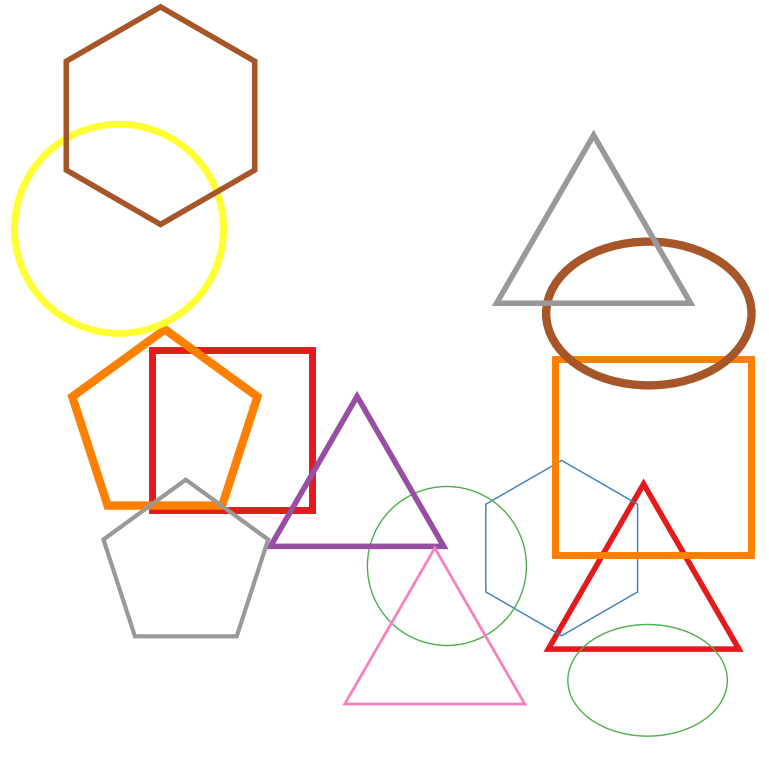[{"shape": "triangle", "thickness": 2, "radius": 0.71, "center": [0.836, 0.229]}, {"shape": "square", "thickness": 2.5, "radius": 0.52, "center": [0.301, 0.441]}, {"shape": "hexagon", "thickness": 0.5, "radius": 0.57, "center": [0.729, 0.288]}, {"shape": "circle", "thickness": 0.5, "radius": 0.52, "center": [0.58, 0.265]}, {"shape": "oval", "thickness": 0.5, "radius": 0.52, "center": [0.841, 0.116]}, {"shape": "triangle", "thickness": 2, "radius": 0.65, "center": [0.464, 0.355]}, {"shape": "pentagon", "thickness": 3, "radius": 0.63, "center": [0.214, 0.446]}, {"shape": "square", "thickness": 2.5, "radius": 0.64, "center": [0.848, 0.407]}, {"shape": "circle", "thickness": 2.5, "radius": 0.68, "center": [0.155, 0.703]}, {"shape": "hexagon", "thickness": 2, "radius": 0.71, "center": [0.208, 0.85]}, {"shape": "oval", "thickness": 3, "radius": 0.67, "center": [0.843, 0.593]}, {"shape": "triangle", "thickness": 1, "radius": 0.68, "center": [0.565, 0.153]}, {"shape": "triangle", "thickness": 2, "radius": 0.73, "center": [0.771, 0.679]}, {"shape": "pentagon", "thickness": 1.5, "radius": 0.56, "center": [0.241, 0.265]}]